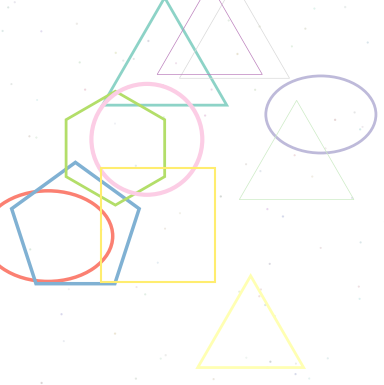[{"shape": "triangle", "thickness": 2, "radius": 0.93, "center": [0.428, 0.82]}, {"shape": "triangle", "thickness": 2, "radius": 0.79, "center": [0.651, 0.125]}, {"shape": "oval", "thickness": 2, "radius": 0.72, "center": [0.833, 0.703]}, {"shape": "oval", "thickness": 2.5, "radius": 0.84, "center": [0.125, 0.387]}, {"shape": "pentagon", "thickness": 2.5, "radius": 0.87, "center": [0.196, 0.404]}, {"shape": "hexagon", "thickness": 2, "radius": 0.74, "center": [0.3, 0.615]}, {"shape": "circle", "thickness": 3, "radius": 0.72, "center": [0.381, 0.638]}, {"shape": "triangle", "thickness": 0.5, "radius": 0.83, "center": [0.609, 0.879]}, {"shape": "triangle", "thickness": 0.5, "radius": 0.79, "center": [0.545, 0.885]}, {"shape": "triangle", "thickness": 0.5, "radius": 0.86, "center": [0.77, 0.567]}, {"shape": "square", "thickness": 1.5, "radius": 0.74, "center": [0.411, 0.416]}]